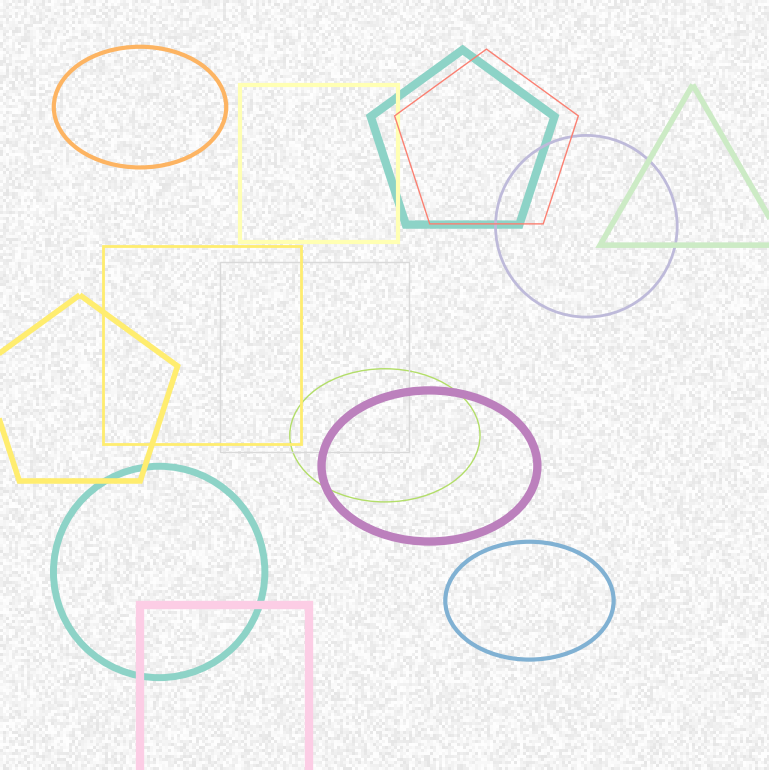[{"shape": "circle", "thickness": 2.5, "radius": 0.69, "center": [0.207, 0.257]}, {"shape": "pentagon", "thickness": 3, "radius": 0.63, "center": [0.601, 0.81]}, {"shape": "square", "thickness": 1.5, "radius": 0.51, "center": [0.414, 0.788]}, {"shape": "circle", "thickness": 1, "radius": 0.59, "center": [0.762, 0.706]}, {"shape": "pentagon", "thickness": 0.5, "radius": 0.63, "center": [0.632, 0.811]}, {"shape": "oval", "thickness": 1.5, "radius": 0.55, "center": [0.688, 0.22]}, {"shape": "oval", "thickness": 1.5, "radius": 0.56, "center": [0.182, 0.861]}, {"shape": "oval", "thickness": 0.5, "radius": 0.62, "center": [0.5, 0.435]}, {"shape": "square", "thickness": 3, "radius": 0.55, "center": [0.292, 0.105]}, {"shape": "square", "thickness": 0.5, "radius": 0.62, "center": [0.408, 0.536]}, {"shape": "oval", "thickness": 3, "radius": 0.7, "center": [0.558, 0.395]}, {"shape": "triangle", "thickness": 2, "radius": 0.69, "center": [0.9, 0.751]}, {"shape": "pentagon", "thickness": 2, "radius": 0.67, "center": [0.104, 0.483]}, {"shape": "square", "thickness": 1, "radius": 0.64, "center": [0.262, 0.552]}]